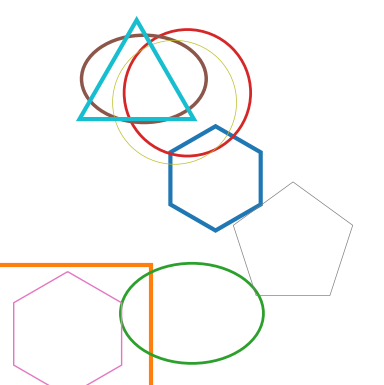[{"shape": "hexagon", "thickness": 3, "radius": 0.68, "center": [0.56, 0.537]}, {"shape": "square", "thickness": 3, "radius": 0.99, "center": [0.193, 0.112]}, {"shape": "oval", "thickness": 2, "radius": 0.93, "center": [0.499, 0.186]}, {"shape": "circle", "thickness": 2, "radius": 0.82, "center": [0.487, 0.759]}, {"shape": "oval", "thickness": 2.5, "radius": 0.81, "center": [0.374, 0.795]}, {"shape": "hexagon", "thickness": 1, "radius": 0.81, "center": [0.176, 0.133]}, {"shape": "pentagon", "thickness": 0.5, "radius": 0.82, "center": [0.761, 0.364]}, {"shape": "circle", "thickness": 0.5, "radius": 0.8, "center": [0.453, 0.734]}, {"shape": "triangle", "thickness": 3, "radius": 0.86, "center": [0.355, 0.776]}]